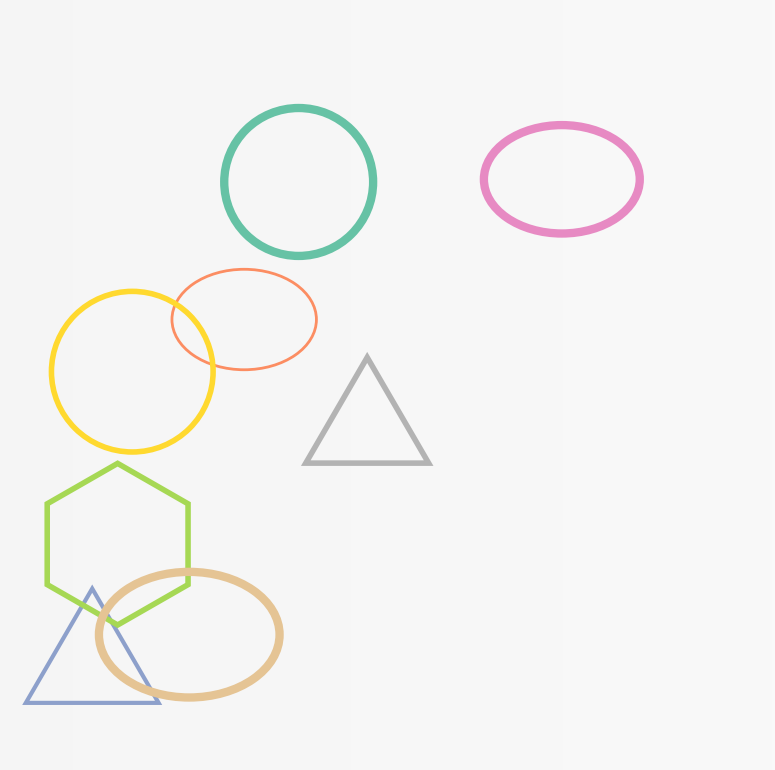[{"shape": "circle", "thickness": 3, "radius": 0.48, "center": [0.385, 0.764]}, {"shape": "oval", "thickness": 1, "radius": 0.47, "center": [0.315, 0.585]}, {"shape": "triangle", "thickness": 1.5, "radius": 0.49, "center": [0.119, 0.137]}, {"shape": "oval", "thickness": 3, "radius": 0.5, "center": [0.725, 0.767]}, {"shape": "hexagon", "thickness": 2, "radius": 0.52, "center": [0.152, 0.293]}, {"shape": "circle", "thickness": 2, "radius": 0.52, "center": [0.171, 0.517]}, {"shape": "oval", "thickness": 3, "radius": 0.58, "center": [0.244, 0.176]}, {"shape": "triangle", "thickness": 2, "radius": 0.46, "center": [0.474, 0.444]}]